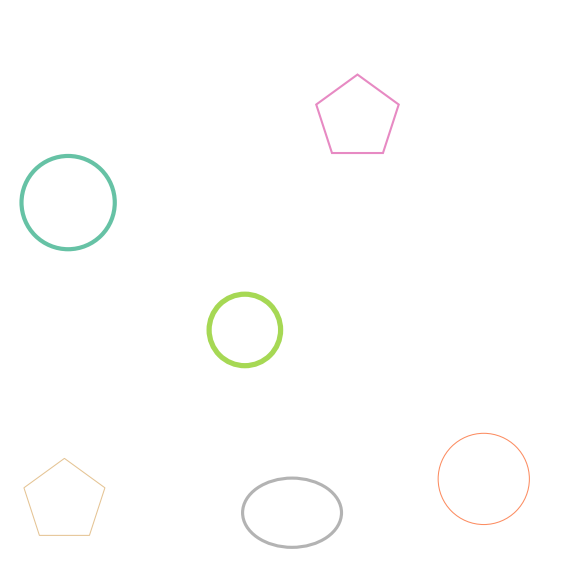[{"shape": "circle", "thickness": 2, "radius": 0.4, "center": [0.118, 0.648]}, {"shape": "circle", "thickness": 0.5, "radius": 0.39, "center": [0.838, 0.17]}, {"shape": "pentagon", "thickness": 1, "radius": 0.38, "center": [0.619, 0.795]}, {"shape": "circle", "thickness": 2.5, "radius": 0.31, "center": [0.424, 0.428]}, {"shape": "pentagon", "thickness": 0.5, "radius": 0.37, "center": [0.112, 0.132]}, {"shape": "oval", "thickness": 1.5, "radius": 0.43, "center": [0.506, 0.111]}]